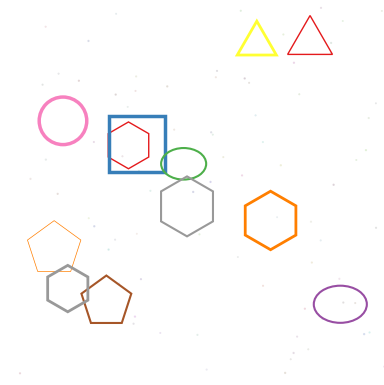[{"shape": "hexagon", "thickness": 1, "radius": 0.3, "center": [0.334, 0.622]}, {"shape": "triangle", "thickness": 1, "radius": 0.34, "center": [0.805, 0.892]}, {"shape": "square", "thickness": 2.5, "radius": 0.36, "center": [0.355, 0.627]}, {"shape": "oval", "thickness": 1.5, "radius": 0.29, "center": [0.477, 0.575]}, {"shape": "oval", "thickness": 1.5, "radius": 0.34, "center": [0.884, 0.21]}, {"shape": "hexagon", "thickness": 2, "radius": 0.38, "center": [0.703, 0.427]}, {"shape": "pentagon", "thickness": 0.5, "radius": 0.36, "center": [0.141, 0.354]}, {"shape": "triangle", "thickness": 2, "radius": 0.29, "center": [0.667, 0.886]}, {"shape": "pentagon", "thickness": 1.5, "radius": 0.34, "center": [0.276, 0.216]}, {"shape": "circle", "thickness": 2.5, "radius": 0.31, "center": [0.164, 0.686]}, {"shape": "hexagon", "thickness": 2, "radius": 0.3, "center": [0.176, 0.25]}, {"shape": "hexagon", "thickness": 1.5, "radius": 0.39, "center": [0.486, 0.464]}]